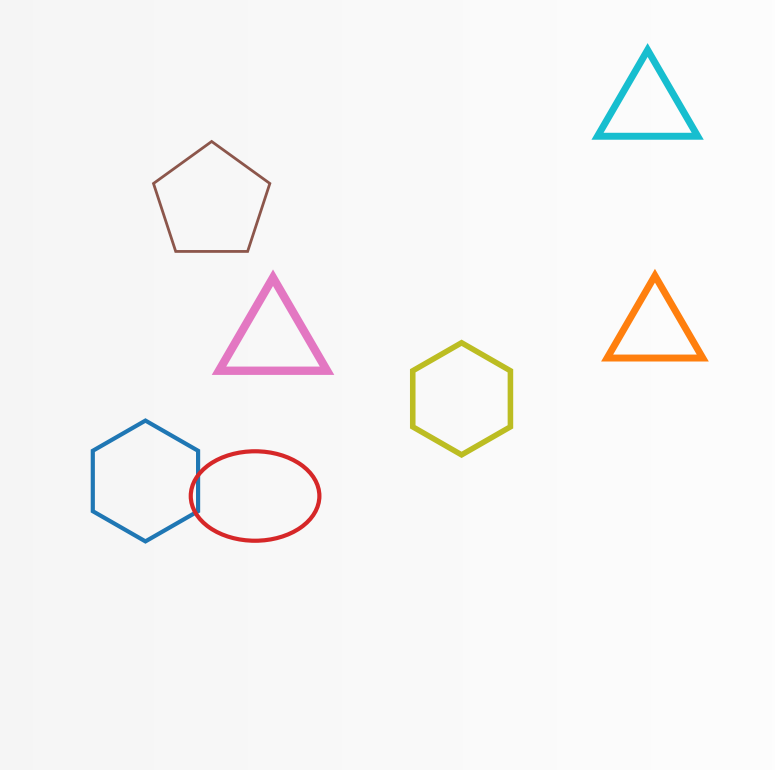[{"shape": "hexagon", "thickness": 1.5, "radius": 0.39, "center": [0.188, 0.375]}, {"shape": "triangle", "thickness": 2.5, "radius": 0.36, "center": [0.845, 0.571]}, {"shape": "oval", "thickness": 1.5, "radius": 0.41, "center": [0.329, 0.356]}, {"shape": "pentagon", "thickness": 1, "radius": 0.39, "center": [0.273, 0.737]}, {"shape": "triangle", "thickness": 3, "radius": 0.4, "center": [0.352, 0.559]}, {"shape": "hexagon", "thickness": 2, "radius": 0.36, "center": [0.596, 0.482]}, {"shape": "triangle", "thickness": 2.5, "radius": 0.37, "center": [0.836, 0.86]}]